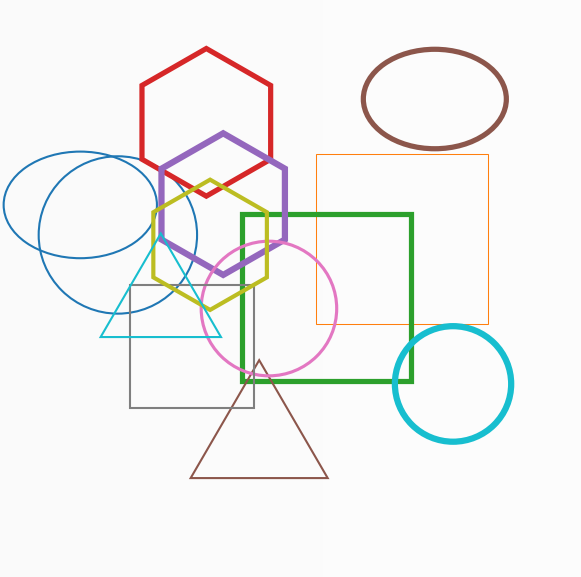[{"shape": "circle", "thickness": 1, "radius": 0.68, "center": [0.203, 0.592]}, {"shape": "oval", "thickness": 1, "radius": 0.66, "center": [0.138, 0.644]}, {"shape": "square", "thickness": 0.5, "radius": 0.74, "center": [0.692, 0.586]}, {"shape": "square", "thickness": 2.5, "radius": 0.73, "center": [0.562, 0.484]}, {"shape": "hexagon", "thickness": 2.5, "radius": 0.64, "center": [0.355, 0.787]}, {"shape": "hexagon", "thickness": 3, "radius": 0.61, "center": [0.384, 0.646]}, {"shape": "triangle", "thickness": 1, "radius": 0.68, "center": [0.446, 0.239]}, {"shape": "oval", "thickness": 2.5, "radius": 0.62, "center": [0.748, 0.828]}, {"shape": "circle", "thickness": 1.5, "radius": 0.58, "center": [0.463, 0.465]}, {"shape": "square", "thickness": 1, "radius": 0.53, "center": [0.33, 0.398]}, {"shape": "hexagon", "thickness": 2, "radius": 0.56, "center": [0.361, 0.575]}, {"shape": "triangle", "thickness": 1, "radius": 0.6, "center": [0.277, 0.475]}, {"shape": "circle", "thickness": 3, "radius": 0.5, "center": [0.779, 0.334]}]